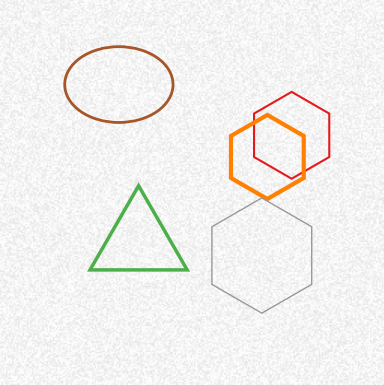[{"shape": "hexagon", "thickness": 1.5, "radius": 0.56, "center": [0.758, 0.649]}, {"shape": "triangle", "thickness": 2.5, "radius": 0.73, "center": [0.36, 0.372]}, {"shape": "hexagon", "thickness": 3, "radius": 0.55, "center": [0.694, 0.592]}, {"shape": "oval", "thickness": 2, "radius": 0.7, "center": [0.309, 0.78]}, {"shape": "hexagon", "thickness": 1, "radius": 0.75, "center": [0.68, 0.336]}]